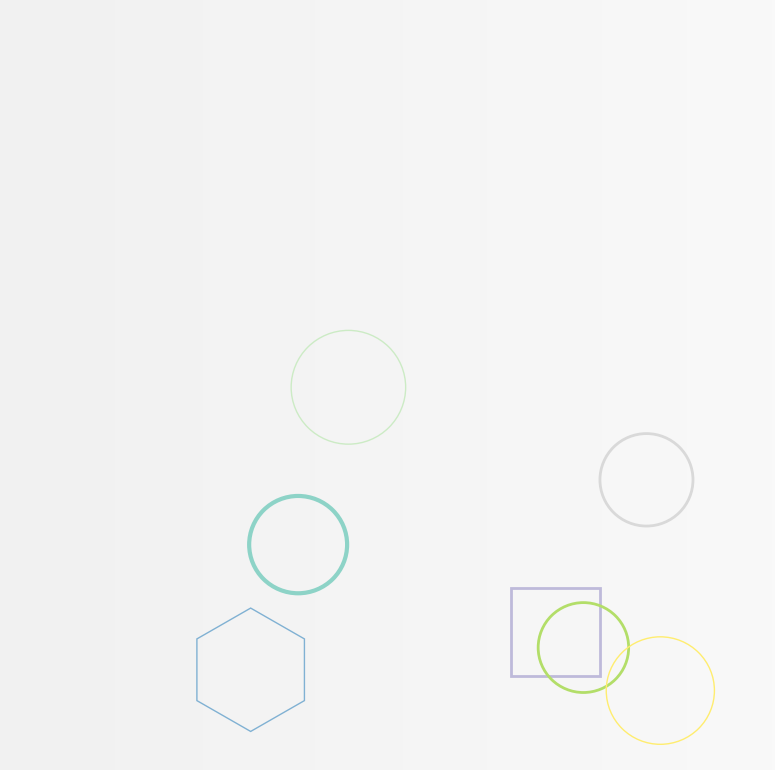[{"shape": "circle", "thickness": 1.5, "radius": 0.32, "center": [0.385, 0.293]}, {"shape": "square", "thickness": 1, "radius": 0.29, "center": [0.717, 0.179]}, {"shape": "hexagon", "thickness": 0.5, "radius": 0.4, "center": [0.323, 0.13]}, {"shape": "circle", "thickness": 1, "radius": 0.29, "center": [0.753, 0.159]}, {"shape": "circle", "thickness": 1, "radius": 0.3, "center": [0.834, 0.377]}, {"shape": "circle", "thickness": 0.5, "radius": 0.37, "center": [0.45, 0.497]}, {"shape": "circle", "thickness": 0.5, "radius": 0.35, "center": [0.852, 0.103]}]